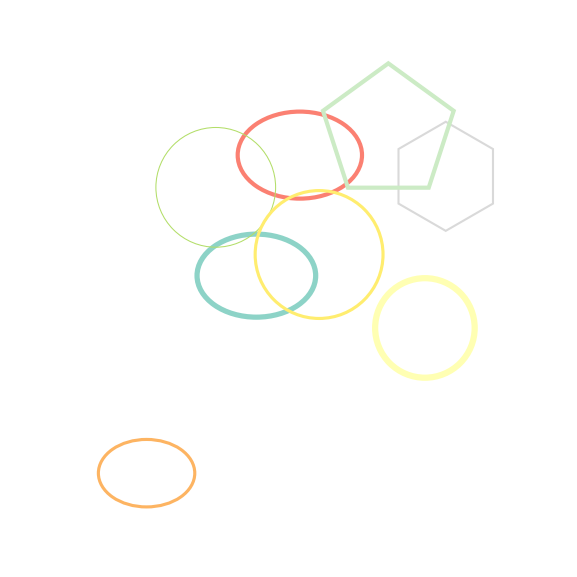[{"shape": "oval", "thickness": 2.5, "radius": 0.51, "center": [0.444, 0.522]}, {"shape": "circle", "thickness": 3, "radius": 0.43, "center": [0.736, 0.431]}, {"shape": "oval", "thickness": 2, "radius": 0.54, "center": [0.519, 0.731]}, {"shape": "oval", "thickness": 1.5, "radius": 0.42, "center": [0.254, 0.18]}, {"shape": "circle", "thickness": 0.5, "radius": 0.52, "center": [0.374, 0.675]}, {"shape": "hexagon", "thickness": 1, "radius": 0.47, "center": [0.772, 0.694]}, {"shape": "pentagon", "thickness": 2, "radius": 0.59, "center": [0.672, 0.77]}, {"shape": "circle", "thickness": 1.5, "radius": 0.55, "center": [0.553, 0.558]}]